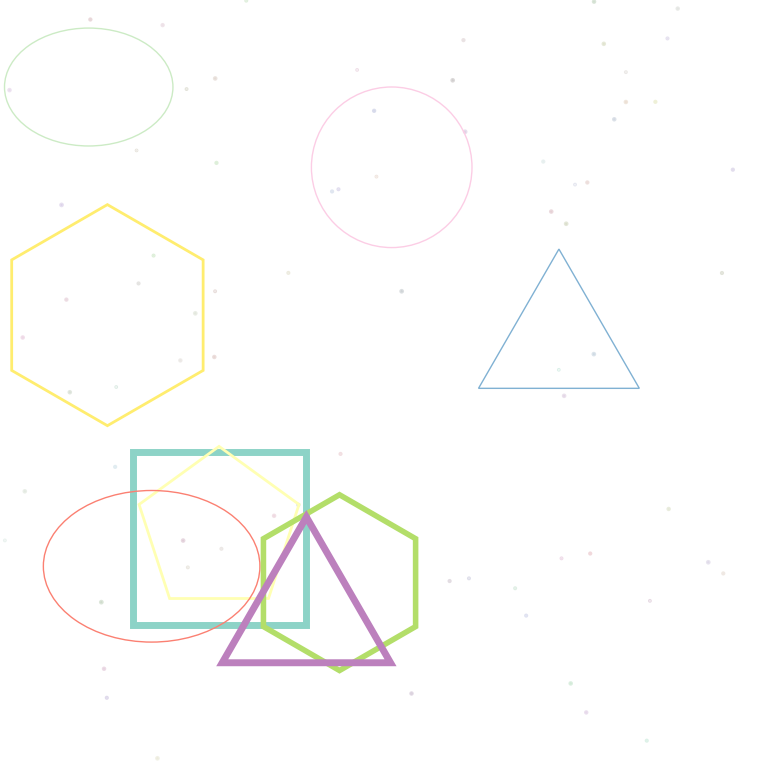[{"shape": "square", "thickness": 2.5, "radius": 0.56, "center": [0.285, 0.301]}, {"shape": "pentagon", "thickness": 1, "radius": 0.55, "center": [0.284, 0.311]}, {"shape": "oval", "thickness": 0.5, "radius": 0.7, "center": [0.197, 0.265]}, {"shape": "triangle", "thickness": 0.5, "radius": 0.6, "center": [0.726, 0.556]}, {"shape": "hexagon", "thickness": 2, "radius": 0.57, "center": [0.441, 0.243]}, {"shape": "circle", "thickness": 0.5, "radius": 0.52, "center": [0.509, 0.783]}, {"shape": "triangle", "thickness": 2.5, "radius": 0.63, "center": [0.398, 0.202]}, {"shape": "oval", "thickness": 0.5, "radius": 0.55, "center": [0.115, 0.887]}, {"shape": "hexagon", "thickness": 1, "radius": 0.72, "center": [0.139, 0.591]}]